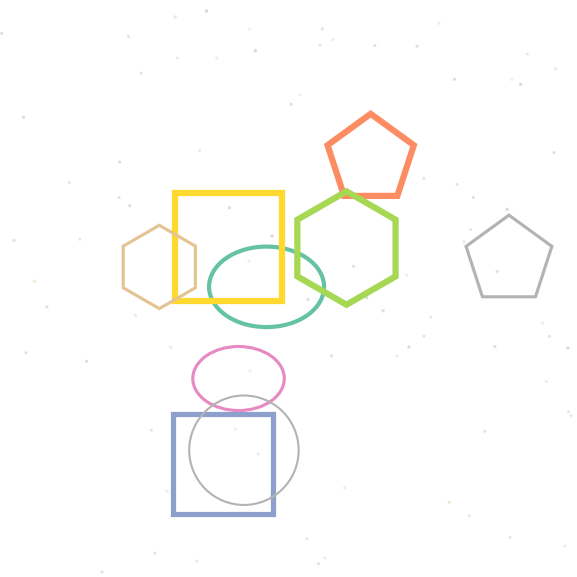[{"shape": "oval", "thickness": 2, "radius": 0.5, "center": [0.462, 0.502]}, {"shape": "pentagon", "thickness": 3, "radius": 0.39, "center": [0.642, 0.723]}, {"shape": "square", "thickness": 2.5, "radius": 0.44, "center": [0.386, 0.196]}, {"shape": "oval", "thickness": 1.5, "radius": 0.4, "center": [0.413, 0.344]}, {"shape": "hexagon", "thickness": 3, "radius": 0.49, "center": [0.6, 0.57]}, {"shape": "square", "thickness": 3, "radius": 0.47, "center": [0.396, 0.572]}, {"shape": "hexagon", "thickness": 1.5, "radius": 0.36, "center": [0.276, 0.537]}, {"shape": "circle", "thickness": 1, "radius": 0.47, "center": [0.422, 0.22]}, {"shape": "pentagon", "thickness": 1.5, "radius": 0.39, "center": [0.881, 0.548]}]